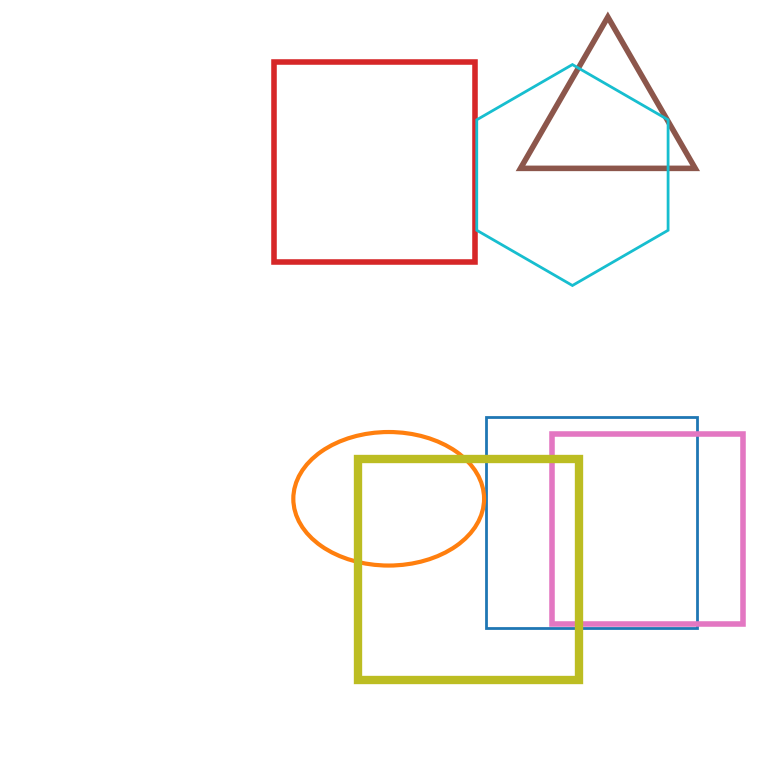[{"shape": "square", "thickness": 1, "radius": 0.69, "center": [0.768, 0.321]}, {"shape": "oval", "thickness": 1.5, "radius": 0.62, "center": [0.505, 0.352]}, {"shape": "square", "thickness": 2, "radius": 0.65, "center": [0.486, 0.789]}, {"shape": "triangle", "thickness": 2, "radius": 0.66, "center": [0.789, 0.847]}, {"shape": "square", "thickness": 2, "radius": 0.62, "center": [0.841, 0.313]}, {"shape": "square", "thickness": 3, "radius": 0.72, "center": [0.608, 0.261]}, {"shape": "hexagon", "thickness": 1, "radius": 0.72, "center": [0.743, 0.773]}]